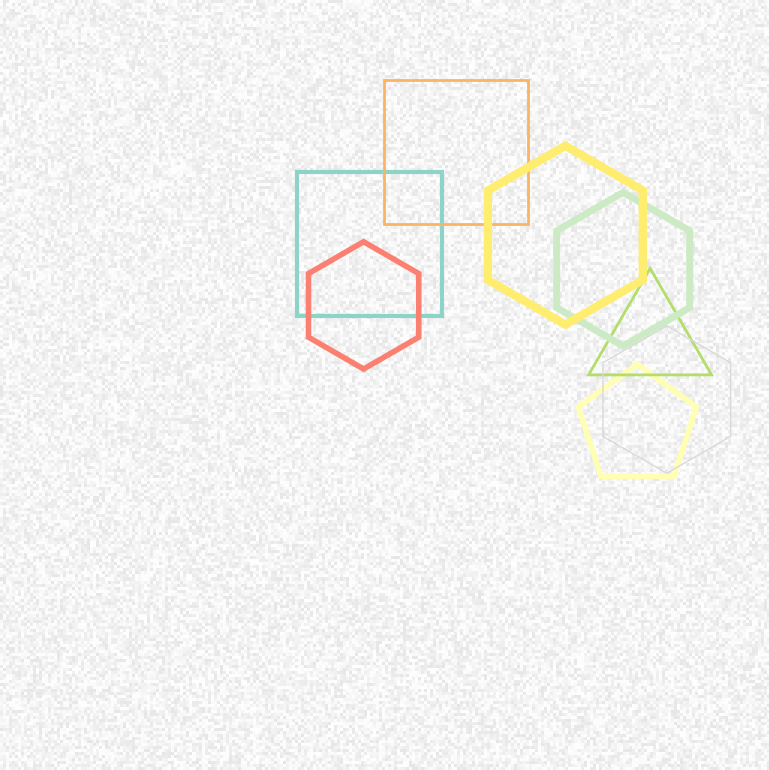[{"shape": "square", "thickness": 1.5, "radius": 0.47, "center": [0.48, 0.683]}, {"shape": "pentagon", "thickness": 2, "radius": 0.4, "center": [0.828, 0.447]}, {"shape": "hexagon", "thickness": 2, "radius": 0.41, "center": [0.472, 0.603]}, {"shape": "square", "thickness": 1, "radius": 0.47, "center": [0.592, 0.802]}, {"shape": "triangle", "thickness": 1, "radius": 0.46, "center": [0.844, 0.559]}, {"shape": "hexagon", "thickness": 0.5, "radius": 0.48, "center": [0.866, 0.481]}, {"shape": "hexagon", "thickness": 2.5, "radius": 0.5, "center": [0.809, 0.65]}, {"shape": "hexagon", "thickness": 3, "radius": 0.58, "center": [0.734, 0.695]}]